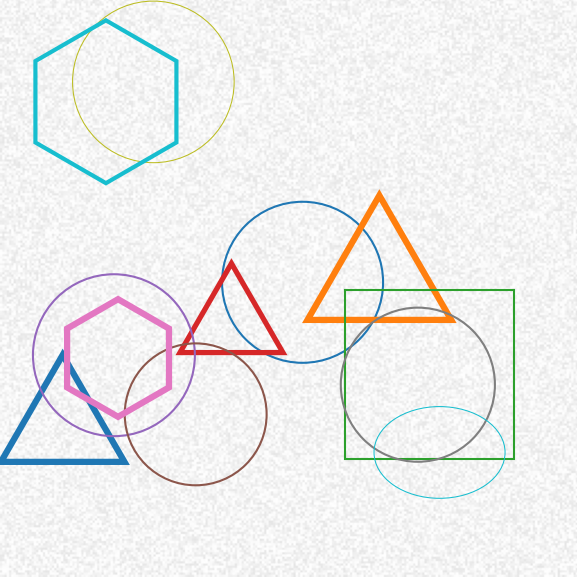[{"shape": "triangle", "thickness": 3, "radius": 0.62, "center": [0.109, 0.261]}, {"shape": "circle", "thickness": 1, "radius": 0.7, "center": [0.524, 0.51]}, {"shape": "triangle", "thickness": 3, "radius": 0.72, "center": [0.657, 0.517]}, {"shape": "square", "thickness": 1, "radius": 0.73, "center": [0.744, 0.351]}, {"shape": "triangle", "thickness": 2.5, "radius": 0.51, "center": [0.401, 0.44]}, {"shape": "circle", "thickness": 1, "radius": 0.7, "center": [0.197, 0.384]}, {"shape": "circle", "thickness": 1, "radius": 0.61, "center": [0.339, 0.282]}, {"shape": "hexagon", "thickness": 3, "radius": 0.51, "center": [0.204, 0.379]}, {"shape": "circle", "thickness": 1, "radius": 0.67, "center": [0.724, 0.333]}, {"shape": "circle", "thickness": 0.5, "radius": 0.7, "center": [0.266, 0.857]}, {"shape": "hexagon", "thickness": 2, "radius": 0.7, "center": [0.183, 0.823]}, {"shape": "oval", "thickness": 0.5, "radius": 0.57, "center": [0.761, 0.216]}]